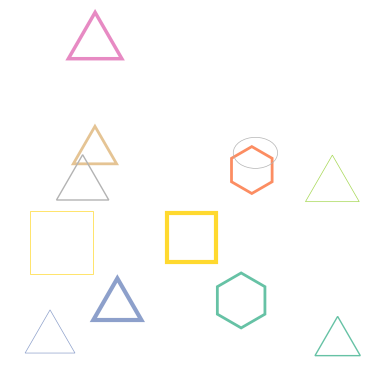[{"shape": "triangle", "thickness": 1, "radius": 0.34, "center": [0.877, 0.11]}, {"shape": "hexagon", "thickness": 2, "radius": 0.36, "center": [0.626, 0.22]}, {"shape": "hexagon", "thickness": 2, "radius": 0.3, "center": [0.654, 0.558]}, {"shape": "triangle", "thickness": 3, "radius": 0.36, "center": [0.305, 0.205]}, {"shape": "triangle", "thickness": 0.5, "radius": 0.37, "center": [0.13, 0.12]}, {"shape": "triangle", "thickness": 2.5, "radius": 0.4, "center": [0.247, 0.888]}, {"shape": "triangle", "thickness": 0.5, "radius": 0.4, "center": [0.863, 0.517]}, {"shape": "square", "thickness": 3, "radius": 0.32, "center": [0.498, 0.383]}, {"shape": "square", "thickness": 0.5, "radius": 0.41, "center": [0.16, 0.37]}, {"shape": "triangle", "thickness": 2, "radius": 0.32, "center": [0.247, 0.607]}, {"shape": "oval", "thickness": 0.5, "radius": 0.29, "center": [0.663, 0.603]}, {"shape": "triangle", "thickness": 1, "radius": 0.39, "center": [0.215, 0.52]}]